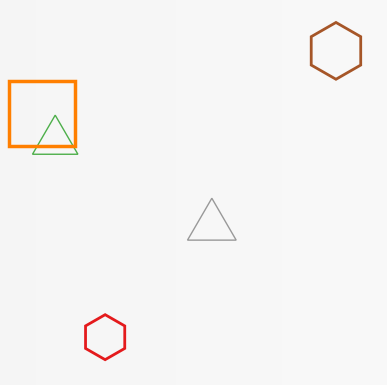[{"shape": "hexagon", "thickness": 2, "radius": 0.29, "center": [0.271, 0.124]}, {"shape": "triangle", "thickness": 1, "radius": 0.34, "center": [0.142, 0.633]}, {"shape": "square", "thickness": 2.5, "radius": 0.42, "center": [0.108, 0.706]}, {"shape": "hexagon", "thickness": 2, "radius": 0.37, "center": [0.867, 0.868]}, {"shape": "triangle", "thickness": 1, "radius": 0.36, "center": [0.547, 0.413]}]